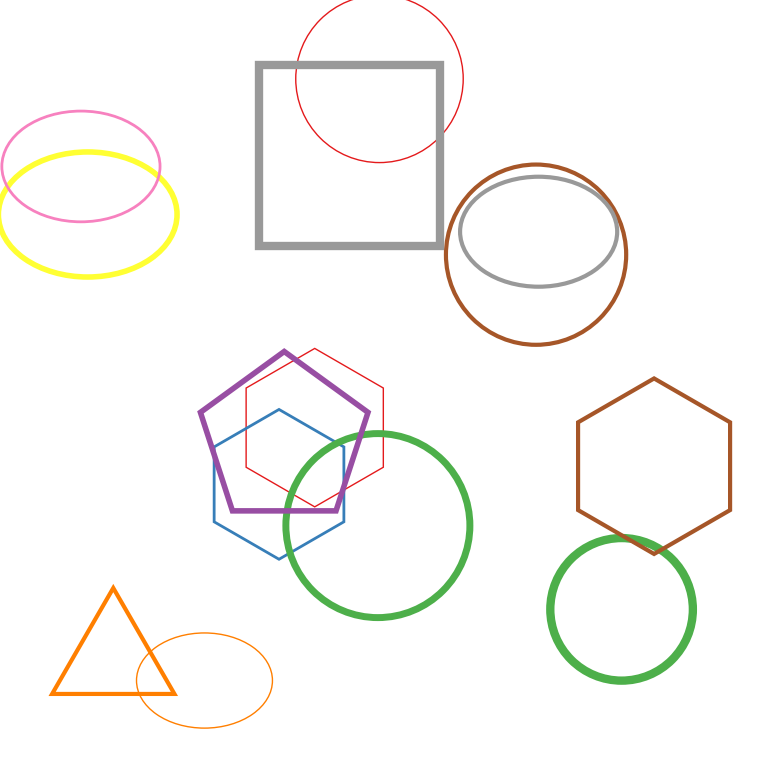[{"shape": "circle", "thickness": 0.5, "radius": 0.54, "center": [0.493, 0.898]}, {"shape": "hexagon", "thickness": 0.5, "radius": 0.51, "center": [0.409, 0.445]}, {"shape": "hexagon", "thickness": 1, "radius": 0.49, "center": [0.362, 0.371]}, {"shape": "circle", "thickness": 3, "radius": 0.46, "center": [0.807, 0.209]}, {"shape": "circle", "thickness": 2.5, "radius": 0.6, "center": [0.491, 0.317]}, {"shape": "pentagon", "thickness": 2, "radius": 0.57, "center": [0.369, 0.429]}, {"shape": "oval", "thickness": 0.5, "radius": 0.44, "center": [0.266, 0.116]}, {"shape": "triangle", "thickness": 1.5, "radius": 0.46, "center": [0.147, 0.145]}, {"shape": "oval", "thickness": 2, "radius": 0.58, "center": [0.114, 0.721]}, {"shape": "circle", "thickness": 1.5, "radius": 0.59, "center": [0.696, 0.669]}, {"shape": "hexagon", "thickness": 1.5, "radius": 0.57, "center": [0.849, 0.395]}, {"shape": "oval", "thickness": 1, "radius": 0.51, "center": [0.105, 0.784]}, {"shape": "oval", "thickness": 1.5, "radius": 0.51, "center": [0.7, 0.699]}, {"shape": "square", "thickness": 3, "radius": 0.59, "center": [0.454, 0.798]}]